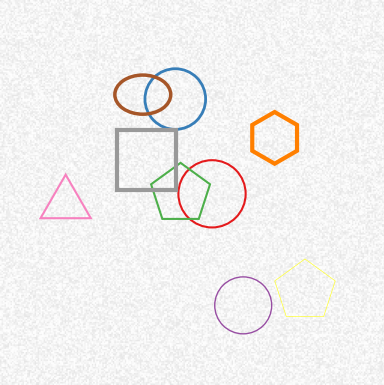[{"shape": "circle", "thickness": 1.5, "radius": 0.44, "center": [0.551, 0.497]}, {"shape": "circle", "thickness": 2, "radius": 0.39, "center": [0.455, 0.743]}, {"shape": "pentagon", "thickness": 1.5, "radius": 0.4, "center": [0.469, 0.497]}, {"shape": "circle", "thickness": 1, "radius": 0.37, "center": [0.632, 0.207]}, {"shape": "hexagon", "thickness": 3, "radius": 0.34, "center": [0.713, 0.642]}, {"shape": "pentagon", "thickness": 0.5, "radius": 0.41, "center": [0.792, 0.245]}, {"shape": "oval", "thickness": 2.5, "radius": 0.36, "center": [0.371, 0.754]}, {"shape": "triangle", "thickness": 1.5, "radius": 0.38, "center": [0.171, 0.471]}, {"shape": "square", "thickness": 3, "radius": 0.39, "center": [0.38, 0.584]}]